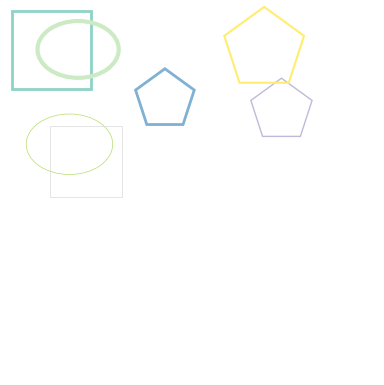[{"shape": "square", "thickness": 2, "radius": 0.51, "center": [0.133, 0.87]}, {"shape": "pentagon", "thickness": 1, "radius": 0.42, "center": [0.731, 0.713]}, {"shape": "pentagon", "thickness": 2, "radius": 0.4, "center": [0.428, 0.741]}, {"shape": "oval", "thickness": 0.5, "radius": 0.56, "center": [0.18, 0.625]}, {"shape": "square", "thickness": 0.5, "radius": 0.46, "center": [0.224, 0.58]}, {"shape": "oval", "thickness": 3, "radius": 0.53, "center": [0.203, 0.872]}, {"shape": "pentagon", "thickness": 1.5, "radius": 0.54, "center": [0.686, 0.873]}]